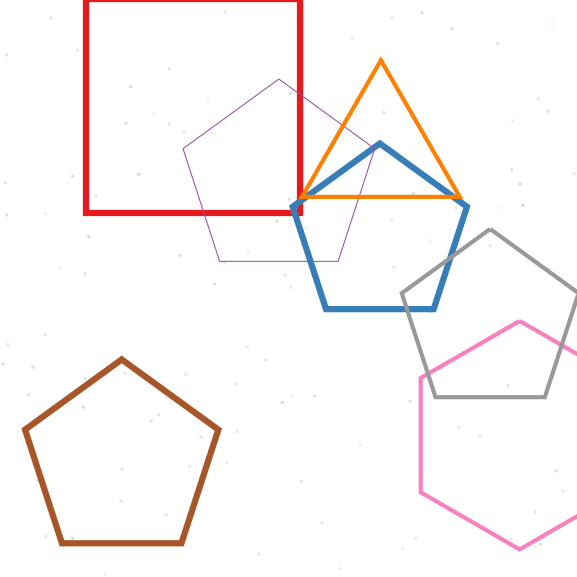[{"shape": "square", "thickness": 3, "radius": 0.93, "center": [0.334, 0.815]}, {"shape": "pentagon", "thickness": 3, "radius": 0.79, "center": [0.658, 0.592]}, {"shape": "pentagon", "thickness": 0.5, "radius": 0.87, "center": [0.483, 0.688]}, {"shape": "triangle", "thickness": 2, "radius": 0.79, "center": [0.66, 0.737]}, {"shape": "pentagon", "thickness": 3, "radius": 0.88, "center": [0.211, 0.201]}, {"shape": "hexagon", "thickness": 2, "radius": 0.99, "center": [0.9, 0.246]}, {"shape": "pentagon", "thickness": 2, "radius": 0.81, "center": [0.849, 0.442]}]